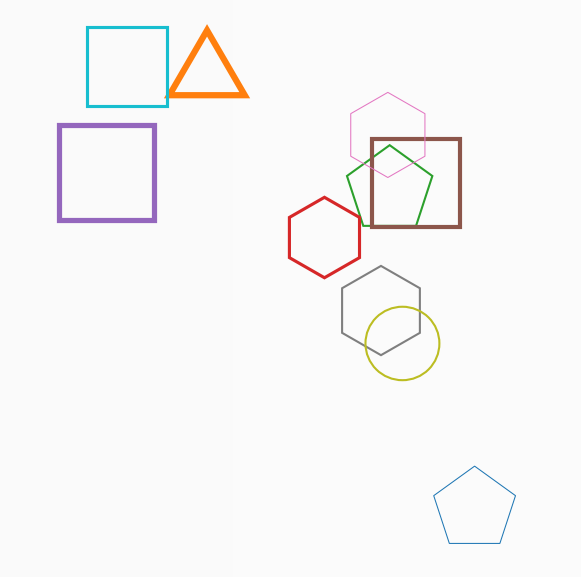[{"shape": "pentagon", "thickness": 0.5, "radius": 0.37, "center": [0.817, 0.118]}, {"shape": "triangle", "thickness": 3, "radius": 0.37, "center": [0.356, 0.872]}, {"shape": "pentagon", "thickness": 1, "radius": 0.39, "center": [0.67, 0.671]}, {"shape": "hexagon", "thickness": 1.5, "radius": 0.35, "center": [0.558, 0.588]}, {"shape": "square", "thickness": 2.5, "radius": 0.41, "center": [0.183, 0.701]}, {"shape": "square", "thickness": 2, "radius": 0.38, "center": [0.715, 0.683]}, {"shape": "hexagon", "thickness": 0.5, "radius": 0.37, "center": [0.667, 0.765]}, {"shape": "hexagon", "thickness": 1, "radius": 0.39, "center": [0.655, 0.461]}, {"shape": "circle", "thickness": 1, "radius": 0.32, "center": [0.692, 0.404]}, {"shape": "square", "thickness": 1.5, "radius": 0.34, "center": [0.219, 0.884]}]